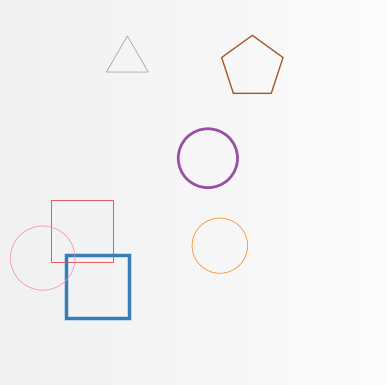[{"shape": "square", "thickness": 0.5, "radius": 0.4, "center": [0.211, 0.399]}, {"shape": "square", "thickness": 2.5, "radius": 0.41, "center": [0.252, 0.256]}, {"shape": "circle", "thickness": 2, "radius": 0.38, "center": [0.536, 0.589]}, {"shape": "circle", "thickness": 0.5, "radius": 0.36, "center": [0.567, 0.362]}, {"shape": "pentagon", "thickness": 1, "radius": 0.42, "center": [0.651, 0.825]}, {"shape": "circle", "thickness": 0.5, "radius": 0.42, "center": [0.11, 0.33]}, {"shape": "triangle", "thickness": 0.5, "radius": 0.31, "center": [0.329, 0.844]}]